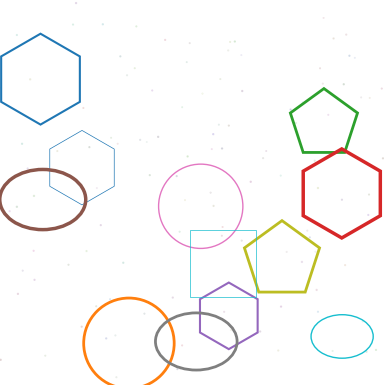[{"shape": "hexagon", "thickness": 0.5, "radius": 0.48, "center": [0.213, 0.565]}, {"shape": "hexagon", "thickness": 1.5, "radius": 0.59, "center": [0.105, 0.794]}, {"shape": "circle", "thickness": 2, "radius": 0.59, "center": [0.335, 0.108]}, {"shape": "pentagon", "thickness": 2, "radius": 0.46, "center": [0.841, 0.678]}, {"shape": "hexagon", "thickness": 2.5, "radius": 0.58, "center": [0.888, 0.498]}, {"shape": "hexagon", "thickness": 1.5, "radius": 0.43, "center": [0.594, 0.18]}, {"shape": "oval", "thickness": 2.5, "radius": 0.56, "center": [0.111, 0.482]}, {"shape": "circle", "thickness": 1, "radius": 0.55, "center": [0.521, 0.464]}, {"shape": "oval", "thickness": 2, "radius": 0.53, "center": [0.51, 0.113]}, {"shape": "pentagon", "thickness": 2, "radius": 0.51, "center": [0.732, 0.324]}, {"shape": "square", "thickness": 0.5, "radius": 0.43, "center": [0.579, 0.315]}, {"shape": "oval", "thickness": 1, "radius": 0.4, "center": [0.889, 0.126]}]